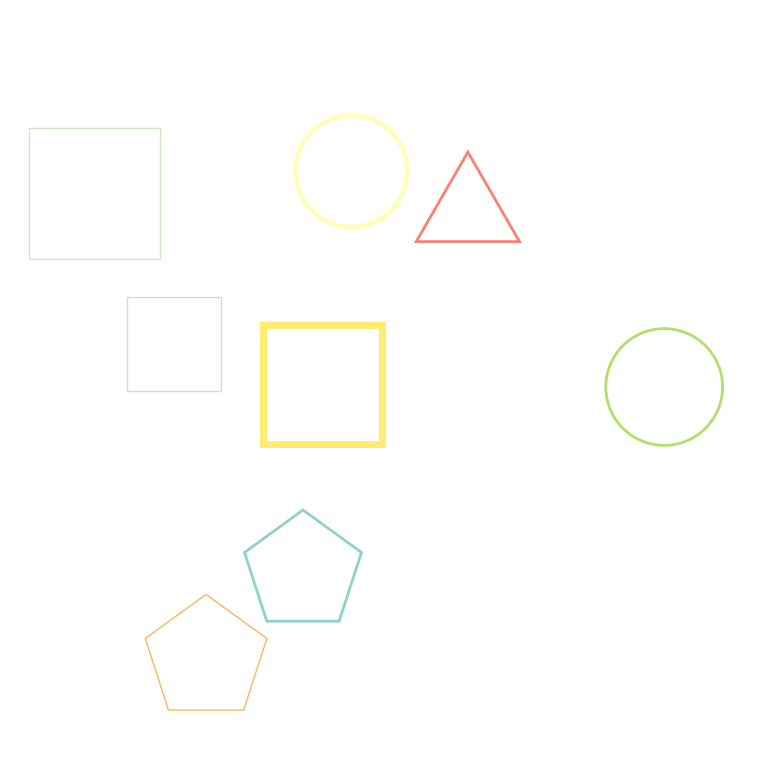[{"shape": "pentagon", "thickness": 1, "radius": 0.4, "center": [0.393, 0.258]}, {"shape": "circle", "thickness": 1.5, "radius": 0.36, "center": [0.456, 0.778]}, {"shape": "triangle", "thickness": 1, "radius": 0.39, "center": [0.608, 0.725]}, {"shape": "pentagon", "thickness": 0.5, "radius": 0.42, "center": [0.268, 0.145]}, {"shape": "circle", "thickness": 1, "radius": 0.38, "center": [0.863, 0.497]}, {"shape": "square", "thickness": 0.5, "radius": 0.31, "center": [0.226, 0.553]}, {"shape": "square", "thickness": 0.5, "radius": 0.43, "center": [0.122, 0.749]}, {"shape": "square", "thickness": 2.5, "radius": 0.39, "center": [0.419, 0.501]}]